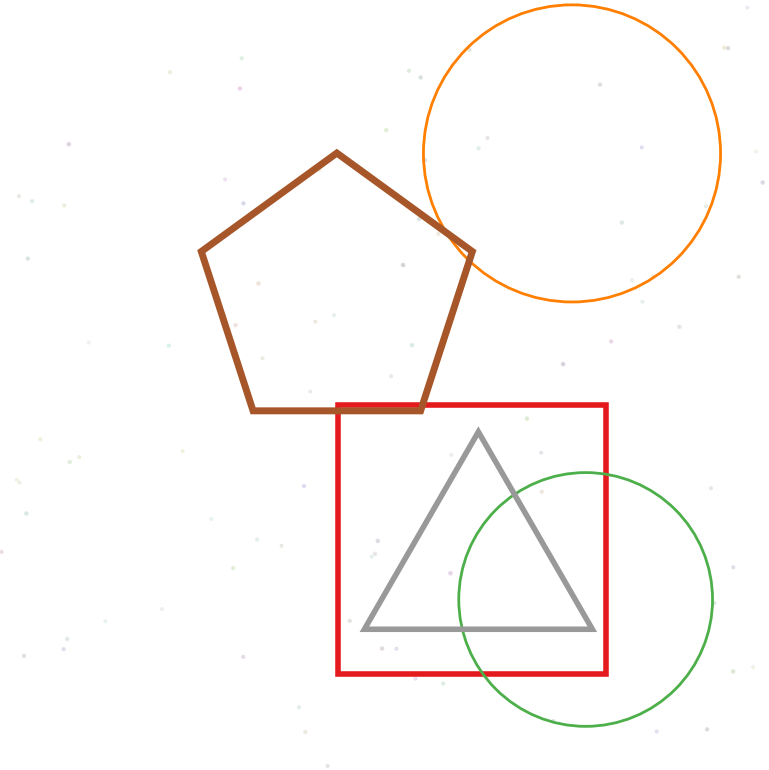[{"shape": "square", "thickness": 2, "radius": 0.87, "center": [0.613, 0.299]}, {"shape": "circle", "thickness": 1, "radius": 0.82, "center": [0.761, 0.221]}, {"shape": "circle", "thickness": 1, "radius": 0.96, "center": [0.743, 0.801]}, {"shape": "pentagon", "thickness": 2.5, "radius": 0.93, "center": [0.437, 0.616]}, {"shape": "triangle", "thickness": 2, "radius": 0.85, "center": [0.621, 0.268]}]